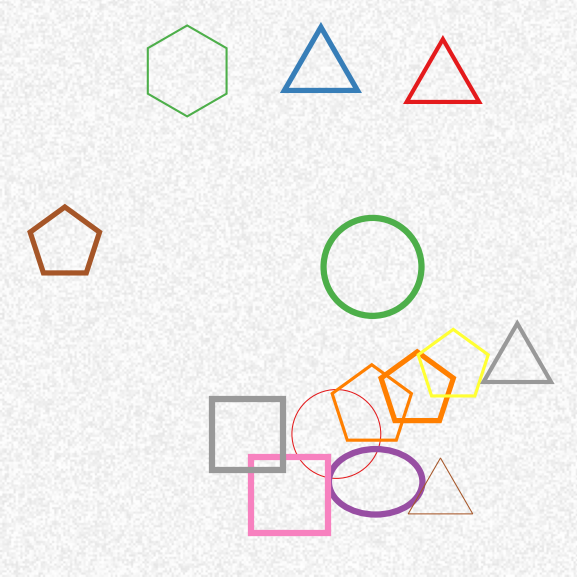[{"shape": "triangle", "thickness": 2, "radius": 0.36, "center": [0.767, 0.859]}, {"shape": "circle", "thickness": 0.5, "radius": 0.38, "center": [0.582, 0.248]}, {"shape": "triangle", "thickness": 2.5, "radius": 0.37, "center": [0.556, 0.879]}, {"shape": "hexagon", "thickness": 1, "radius": 0.39, "center": [0.324, 0.876]}, {"shape": "circle", "thickness": 3, "radius": 0.42, "center": [0.645, 0.537]}, {"shape": "oval", "thickness": 3, "radius": 0.4, "center": [0.651, 0.165]}, {"shape": "pentagon", "thickness": 1.5, "radius": 0.36, "center": [0.644, 0.295]}, {"shape": "pentagon", "thickness": 2.5, "radius": 0.33, "center": [0.722, 0.324]}, {"shape": "pentagon", "thickness": 1.5, "radius": 0.32, "center": [0.785, 0.365]}, {"shape": "triangle", "thickness": 0.5, "radius": 0.32, "center": [0.763, 0.142]}, {"shape": "pentagon", "thickness": 2.5, "radius": 0.32, "center": [0.112, 0.578]}, {"shape": "square", "thickness": 3, "radius": 0.33, "center": [0.502, 0.142]}, {"shape": "triangle", "thickness": 2, "radius": 0.34, "center": [0.896, 0.371]}, {"shape": "square", "thickness": 3, "radius": 0.31, "center": [0.429, 0.247]}]